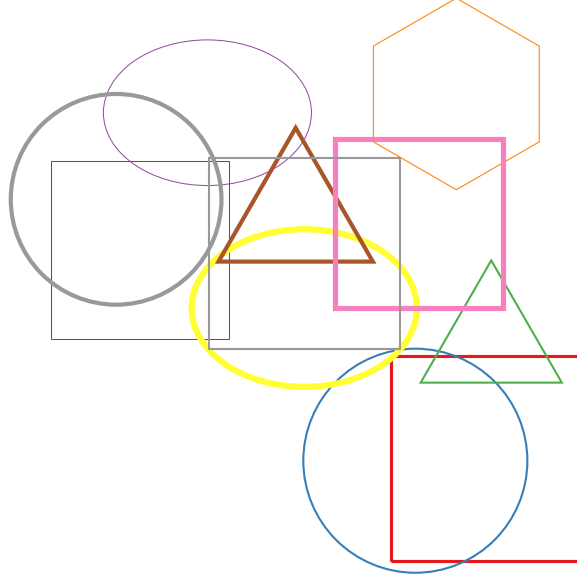[{"shape": "square", "thickness": 0.5, "radius": 0.77, "center": [0.242, 0.567]}, {"shape": "square", "thickness": 1.5, "radius": 0.89, "center": [0.855, 0.205]}, {"shape": "circle", "thickness": 1, "radius": 0.97, "center": [0.719, 0.201]}, {"shape": "triangle", "thickness": 1, "radius": 0.71, "center": [0.851, 0.407]}, {"shape": "oval", "thickness": 0.5, "radius": 0.9, "center": [0.359, 0.804]}, {"shape": "hexagon", "thickness": 0.5, "radius": 0.83, "center": [0.79, 0.836]}, {"shape": "oval", "thickness": 3, "radius": 0.98, "center": [0.527, 0.466]}, {"shape": "triangle", "thickness": 2, "radius": 0.77, "center": [0.512, 0.623]}, {"shape": "square", "thickness": 2.5, "radius": 0.73, "center": [0.726, 0.612]}, {"shape": "circle", "thickness": 2, "radius": 0.91, "center": [0.201, 0.654]}, {"shape": "square", "thickness": 1, "radius": 0.83, "center": [0.528, 0.56]}]